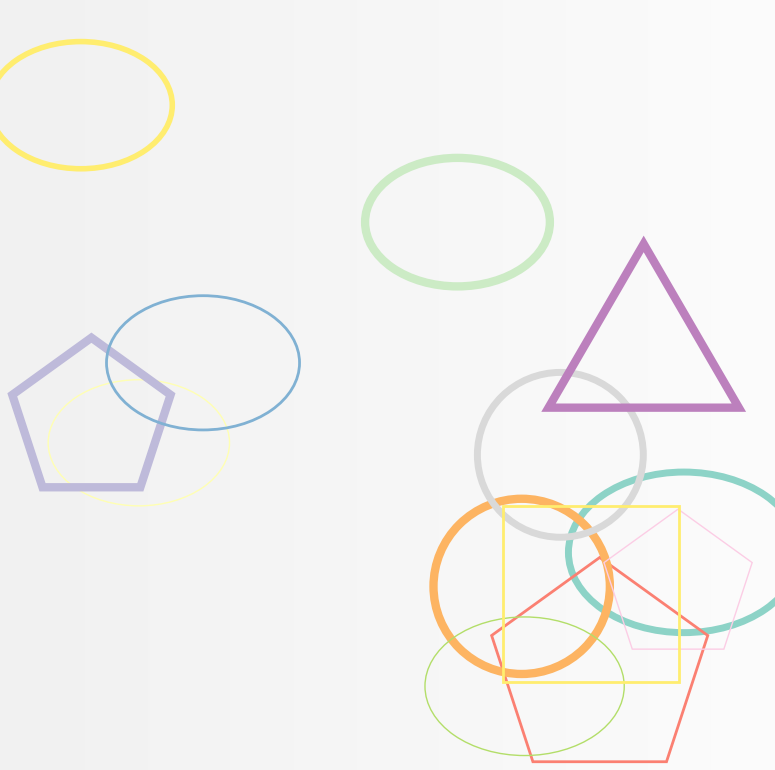[{"shape": "oval", "thickness": 2.5, "radius": 0.74, "center": [0.882, 0.283]}, {"shape": "oval", "thickness": 0.5, "radius": 0.59, "center": [0.179, 0.425]}, {"shape": "pentagon", "thickness": 3, "radius": 0.54, "center": [0.118, 0.454]}, {"shape": "pentagon", "thickness": 1, "radius": 0.73, "center": [0.774, 0.129]}, {"shape": "oval", "thickness": 1, "radius": 0.62, "center": [0.262, 0.529]}, {"shape": "circle", "thickness": 3, "radius": 0.57, "center": [0.673, 0.238]}, {"shape": "oval", "thickness": 0.5, "radius": 0.64, "center": [0.677, 0.109]}, {"shape": "pentagon", "thickness": 0.5, "radius": 0.5, "center": [0.875, 0.238]}, {"shape": "circle", "thickness": 2.5, "radius": 0.54, "center": [0.723, 0.409]}, {"shape": "triangle", "thickness": 3, "radius": 0.71, "center": [0.831, 0.541]}, {"shape": "oval", "thickness": 3, "radius": 0.6, "center": [0.59, 0.712]}, {"shape": "square", "thickness": 1, "radius": 0.57, "center": [0.763, 0.229]}, {"shape": "oval", "thickness": 2, "radius": 0.59, "center": [0.104, 0.863]}]